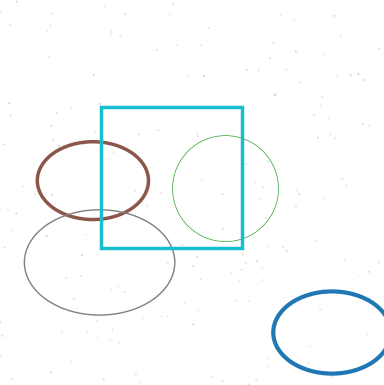[{"shape": "oval", "thickness": 3, "radius": 0.76, "center": [0.862, 0.136]}, {"shape": "circle", "thickness": 0.5, "radius": 0.69, "center": [0.586, 0.51]}, {"shape": "oval", "thickness": 2.5, "radius": 0.72, "center": [0.241, 0.531]}, {"shape": "oval", "thickness": 1, "radius": 0.98, "center": [0.259, 0.318]}, {"shape": "square", "thickness": 2.5, "radius": 0.91, "center": [0.445, 0.539]}]